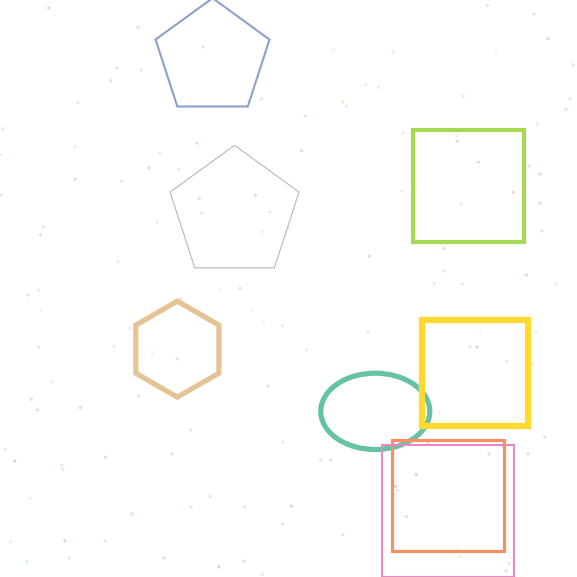[{"shape": "oval", "thickness": 2.5, "radius": 0.47, "center": [0.65, 0.287]}, {"shape": "square", "thickness": 1.5, "radius": 0.48, "center": [0.776, 0.141]}, {"shape": "pentagon", "thickness": 1, "radius": 0.52, "center": [0.368, 0.899]}, {"shape": "square", "thickness": 1, "radius": 0.57, "center": [0.776, 0.114]}, {"shape": "square", "thickness": 2, "radius": 0.48, "center": [0.811, 0.677]}, {"shape": "square", "thickness": 3, "radius": 0.46, "center": [0.822, 0.354]}, {"shape": "hexagon", "thickness": 2.5, "radius": 0.42, "center": [0.307, 0.395]}, {"shape": "pentagon", "thickness": 0.5, "radius": 0.59, "center": [0.406, 0.63]}]